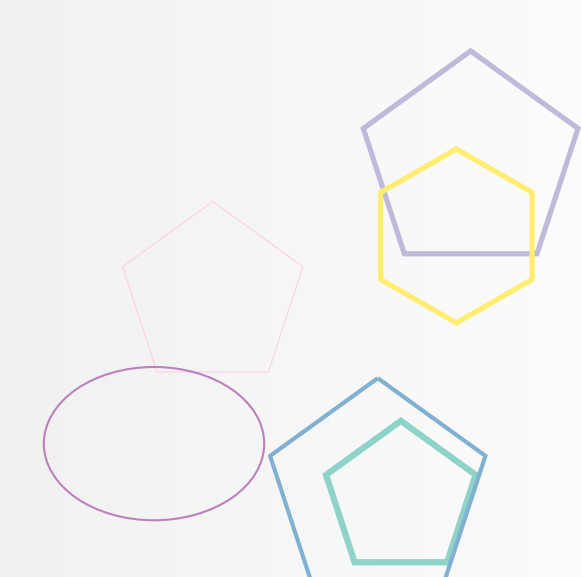[{"shape": "pentagon", "thickness": 3, "radius": 0.68, "center": [0.69, 0.135]}, {"shape": "pentagon", "thickness": 2.5, "radius": 0.97, "center": [0.81, 0.717]}, {"shape": "pentagon", "thickness": 2, "radius": 0.97, "center": [0.65, 0.15]}, {"shape": "pentagon", "thickness": 0.5, "radius": 0.82, "center": [0.366, 0.487]}, {"shape": "oval", "thickness": 1, "radius": 0.95, "center": [0.265, 0.231]}, {"shape": "hexagon", "thickness": 2.5, "radius": 0.75, "center": [0.785, 0.591]}]